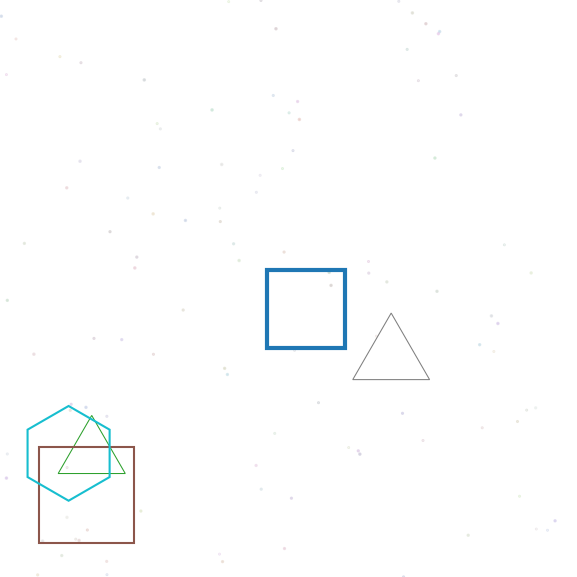[{"shape": "square", "thickness": 2, "radius": 0.34, "center": [0.53, 0.464]}, {"shape": "triangle", "thickness": 0.5, "radius": 0.34, "center": [0.159, 0.213]}, {"shape": "square", "thickness": 1, "radius": 0.41, "center": [0.15, 0.142]}, {"shape": "triangle", "thickness": 0.5, "radius": 0.38, "center": [0.677, 0.38]}, {"shape": "hexagon", "thickness": 1, "radius": 0.41, "center": [0.119, 0.214]}]